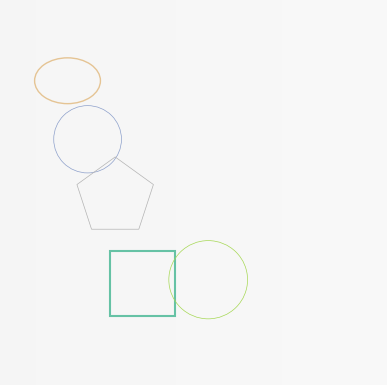[{"shape": "square", "thickness": 1.5, "radius": 0.42, "center": [0.367, 0.264]}, {"shape": "circle", "thickness": 0.5, "radius": 0.44, "center": [0.226, 0.638]}, {"shape": "circle", "thickness": 0.5, "radius": 0.51, "center": [0.537, 0.273]}, {"shape": "oval", "thickness": 1, "radius": 0.42, "center": [0.174, 0.79]}, {"shape": "pentagon", "thickness": 0.5, "radius": 0.52, "center": [0.297, 0.489]}]